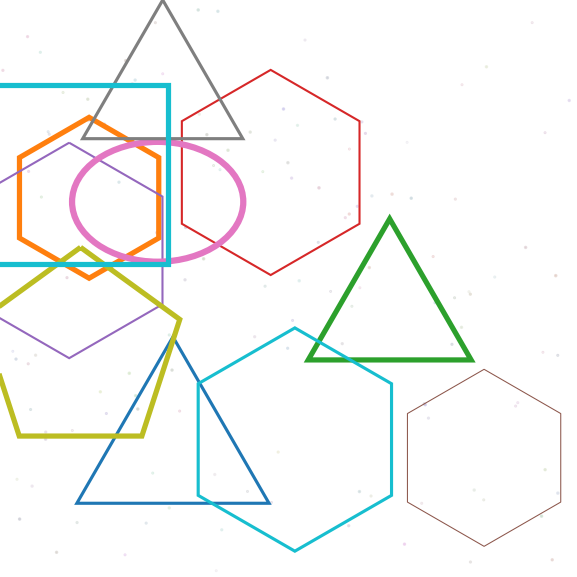[{"shape": "triangle", "thickness": 1.5, "radius": 0.96, "center": [0.299, 0.224]}, {"shape": "hexagon", "thickness": 2.5, "radius": 0.7, "center": [0.154, 0.657]}, {"shape": "triangle", "thickness": 2.5, "radius": 0.81, "center": [0.675, 0.457]}, {"shape": "hexagon", "thickness": 1, "radius": 0.89, "center": [0.469, 0.7]}, {"shape": "hexagon", "thickness": 1, "radius": 0.93, "center": [0.12, 0.565]}, {"shape": "hexagon", "thickness": 0.5, "radius": 0.77, "center": [0.838, 0.206]}, {"shape": "oval", "thickness": 3, "radius": 0.74, "center": [0.273, 0.65]}, {"shape": "triangle", "thickness": 1.5, "radius": 0.8, "center": [0.282, 0.839]}, {"shape": "pentagon", "thickness": 2.5, "radius": 0.9, "center": [0.139, 0.39]}, {"shape": "square", "thickness": 2.5, "radius": 0.77, "center": [0.136, 0.697]}, {"shape": "hexagon", "thickness": 1.5, "radius": 0.97, "center": [0.511, 0.238]}]